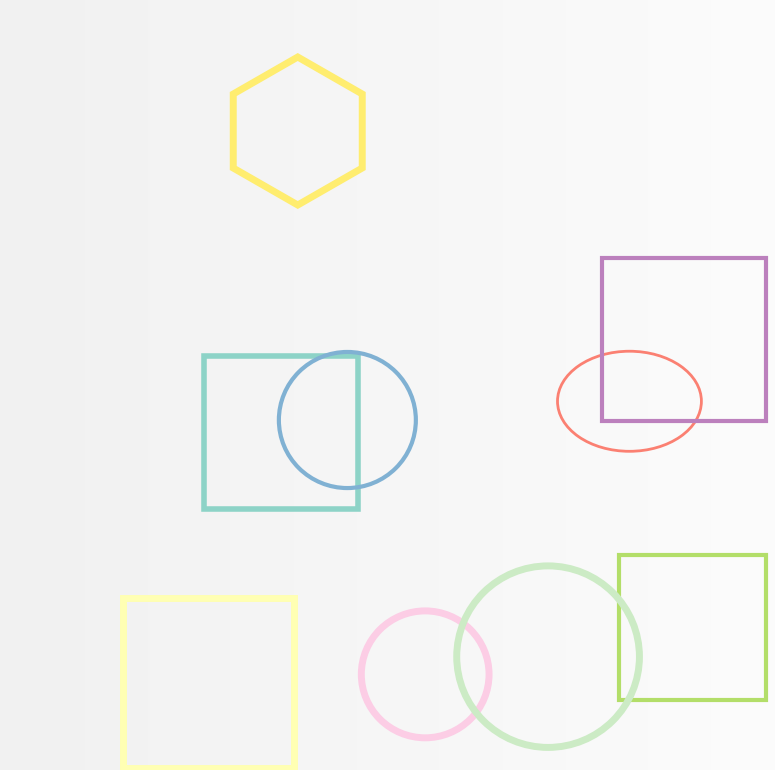[{"shape": "square", "thickness": 2, "radius": 0.49, "center": [0.363, 0.438]}, {"shape": "square", "thickness": 2.5, "radius": 0.55, "center": [0.269, 0.113]}, {"shape": "oval", "thickness": 1, "radius": 0.46, "center": [0.812, 0.479]}, {"shape": "circle", "thickness": 1.5, "radius": 0.44, "center": [0.448, 0.455]}, {"shape": "square", "thickness": 1.5, "radius": 0.47, "center": [0.893, 0.185]}, {"shape": "circle", "thickness": 2.5, "radius": 0.41, "center": [0.549, 0.124]}, {"shape": "square", "thickness": 1.5, "radius": 0.53, "center": [0.883, 0.559]}, {"shape": "circle", "thickness": 2.5, "radius": 0.59, "center": [0.707, 0.147]}, {"shape": "hexagon", "thickness": 2.5, "radius": 0.48, "center": [0.384, 0.83]}]